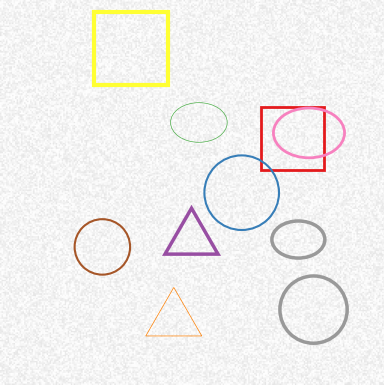[{"shape": "square", "thickness": 2, "radius": 0.41, "center": [0.759, 0.64]}, {"shape": "circle", "thickness": 1.5, "radius": 0.48, "center": [0.628, 0.5]}, {"shape": "oval", "thickness": 0.5, "radius": 0.37, "center": [0.517, 0.682]}, {"shape": "triangle", "thickness": 2.5, "radius": 0.4, "center": [0.497, 0.38]}, {"shape": "triangle", "thickness": 0.5, "radius": 0.42, "center": [0.451, 0.169]}, {"shape": "square", "thickness": 3, "radius": 0.48, "center": [0.34, 0.875]}, {"shape": "circle", "thickness": 1.5, "radius": 0.36, "center": [0.266, 0.359]}, {"shape": "oval", "thickness": 2, "radius": 0.46, "center": [0.803, 0.655]}, {"shape": "oval", "thickness": 2.5, "radius": 0.34, "center": [0.775, 0.378]}, {"shape": "circle", "thickness": 2.5, "radius": 0.44, "center": [0.814, 0.196]}]